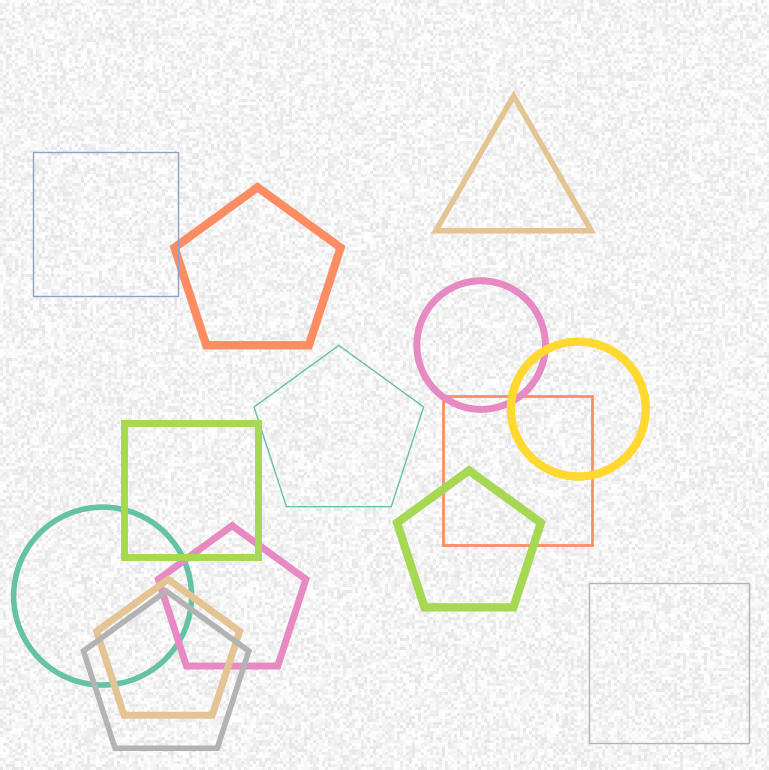[{"shape": "pentagon", "thickness": 0.5, "radius": 0.58, "center": [0.44, 0.436]}, {"shape": "circle", "thickness": 2, "radius": 0.58, "center": [0.133, 0.226]}, {"shape": "square", "thickness": 1, "radius": 0.48, "center": [0.672, 0.389]}, {"shape": "pentagon", "thickness": 3, "radius": 0.57, "center": [0.335, 0.643]}, {"shape": "square", "thickness": 0.5, "radius": 0.47, "center": [0.137, 0.709]}, {"shape": "pentagon", "thickness": 2.5, "radius": 0.5, "center": [0.301, 0.217]}, {"shape": "circle", "thickness": 2.5, "radius": 0.42, "center": [0.625, 0.552]}, {"shape": "square", "thickness": 2.5, "radius": 0.44, "center": [0.248, 0.363]}, {"shape": "pentagon", "thickness": 3, "radius": 0.49, "center": [0.609, 0.291]}, {"shape": "circle", "thickness": 3, "radius": 0.44, "center": [0.751, 0.469]}, {"shape": "pentagon", "thickness": 2.5, "radius": 0.49, "center": [0.218, 0.15]}, {"shape": "triangle", "thickness": 2, "radius": 0.58, "center": [0.667, 0.759]}, {"shape": "pentagon", "thickness": 2, "radius": 0.56, "center": [0.216, 0.12]}, {"shape": "square", "thickness": 0.5, "radius": 0.52, "center": [0.869, 0.139]}]